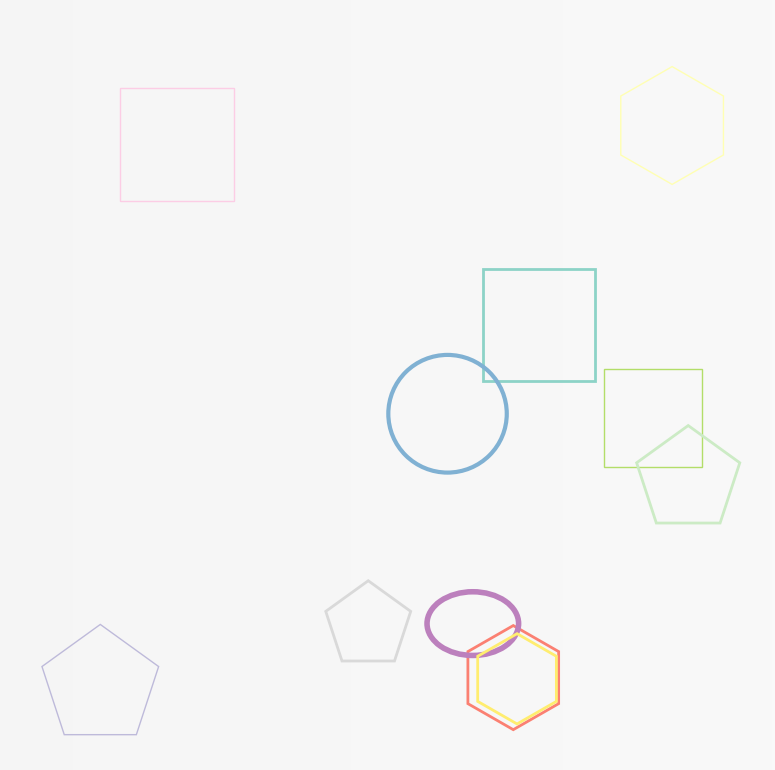[{"shape": "square", "thickness": 1, "radius": 0.36, "center": [0.696, 0.578]}, {"shape": "hexagon", "thickness": 0.5, "radius": 0.38, "center": [0.867, 0.837]}, {"shape": "pentagon", "thickness": 0.5, "radius": 0.4, "center": [0.129, 0.11]}, {"shape": "hexagon", "thickness": 1, "radius": 0.34, "center": [0.662, 0.12]}, {"shape": "circle", "thickness": 1.5, "radius": 0.38, "center": [0.577, 0.463]}, {"shape": "square", "thickness": 0.5, "radius": 0.32, "center": [0.843, 0.457]}, {"shape": "square", "thickness": 0.5, "radius": 0.37, "center": [0.229, 0.813]}, {"shape": "pentagon", "thickness": 1, "radius": 0.29, "center": [0.475, 0.188]}, {"shape": "oval", "thickness": 2, "radius": 0.3, "center": [0.61, 0.19]}, {"shape": "pentagon", "thickness": 1, "radius": 0.35, "center": [0.888, 0.377]}, {"shape": "hexagon", "thickness": 1, "radius": 0.29, "center": [0.667, 0.118]}]